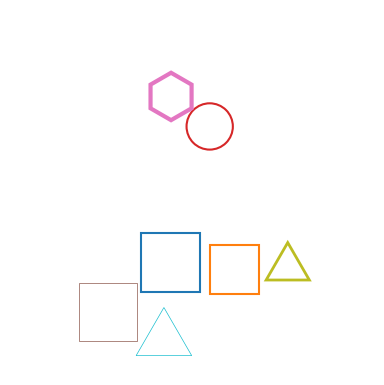[{"shape": "square", "thickness": 1.5, "radius": 0.39, "center": [0.442, 0.319]}, {"shape": "square", "thickness": 1.5, "radius": 0.32, "center": [0.609, 0.301]}, {"shape": "circle", "thickness": 1.5, "radius": 0.3, "center": [0.545, 0.672]}, {"shape": "square", "thickness": 0.5, "radius": 0.38, "center": [0.281, 0.189]}, {"shape": "hexagon", "thickness": 3, "radius": 0.31, "center": [0.444, 0.749]}, {"shape": "triangle", "thickness": 2, "radius": 0.32, "center": [0.747, 0.305]}, {"shape": "triangle", "thickness": 0.5, "radius": 0.42, "center": [0.426, 0.118]}]